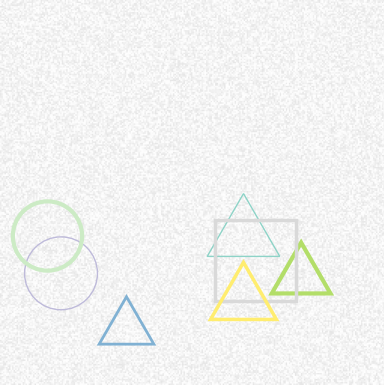[{"shape": "triangle", "thickness": 1, "radius": 0.54, "center": [0.632, 0.388]}, {"shape": "circle", "thickness": 1, "radius": 0.47, "center": [0.158, 0.29]}, {"shape": "triangle", "thickness": 2, "radius": 0.41, "center": [0.329, 0.147]}, {"shape": "triangle", "thickness": 3, "radius": 0.44, "center": [0.782, 0.282]}, {"shape": "square", "thickness": 2.5, "radius": 0.53, "center": [0.663, 0.324]}, {"shape": "circle", "thickness": 3, "radius": 0.45, "center": [0.123, 0.387]}, {"shape": "triangle", "thickness": 2.5, "radius": 0.49, "center": [0.632, 0.22]}]